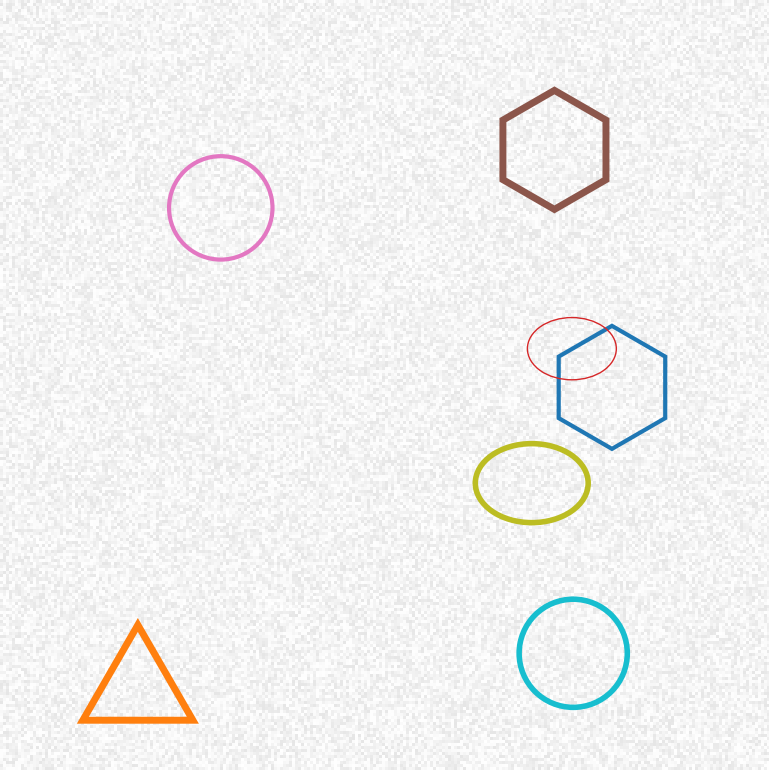[{"shape": "hexagon", "thickness": 1.5, "radius": 0.4, "center": [0.795, 0.497]}, {"shape": "triangle", "thickness": 2.5, "radius": 0.41, "center": [0.179, 0.106]}, {"shape": "oval", "thickness": 0.5, "radius": 0.29, "center": [0.743, 0.547]}, {"shape": "hexagon", "thickness": 2.5, "radius": 0.39, "center": [0.72, 0.805]}, {"shape": "circle", "thickness": 1.5, "radius": 0.34, "center": [0.287, 0.73]}, {"shape": "oval", "thickness": 2, "radius": 0.37, "center": [0.691, 0.373]}, {"shape": "circle", "thickness": 2, "radius": 0.35, "center": [0.744, 0.152]}]